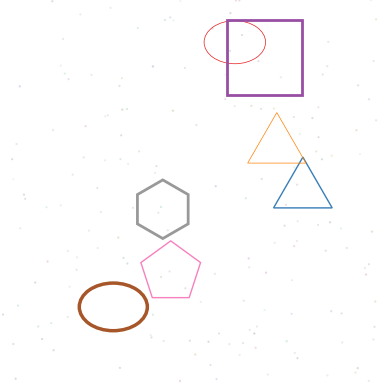[{"shape": "oval", "thickness": 0.5, "radius": 0.4, "center": [0.61, 0.89]}, {"shape": "triangle", "thickness": 1, "radius": 0.44, "center": [0.787, 0.504]}, {"shape": "square", "thickness": 2, "radius": 0.48, "center": [0.688, 0.851]}, {"shape": "triangle", "thickness": 0.5, "radius": 0.44, "center": [0.719, 0.62]}, {"shape": "oval", "thickness": 2.5, "radius": 0.44, "center": [0.294, 0.203]}, {"shape": "pentagon", "thickness": 1, "radius": 0.41, "center": [0.443, 0.293]}, {"shape": "hexagon", "thickness": 2, "radius": 0.38, "center": [0.423, 0.457]}]